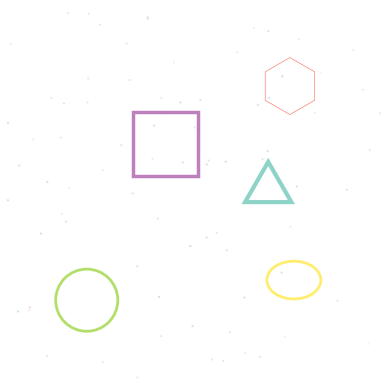[{"shape": "triangle", "thickness": 3, "radius": 0.35, "center": [0.697, 0.51]}, {"shape": "hexagon", "thickness": 0.5, "radius": 0.37, "center": [0.753, 0.776]}, {"shape": "circle", "thickness": 2, "radius": 0.4, "center": [0.225, 0.22]}, {"shape": "square", "thickness": 2.5, "radius": 0.42, "center": [0.43, 0.626]}, {"shape": "oval", "thickness": 2, "radius": 0.35, "center": [0.763, 0.273]}]